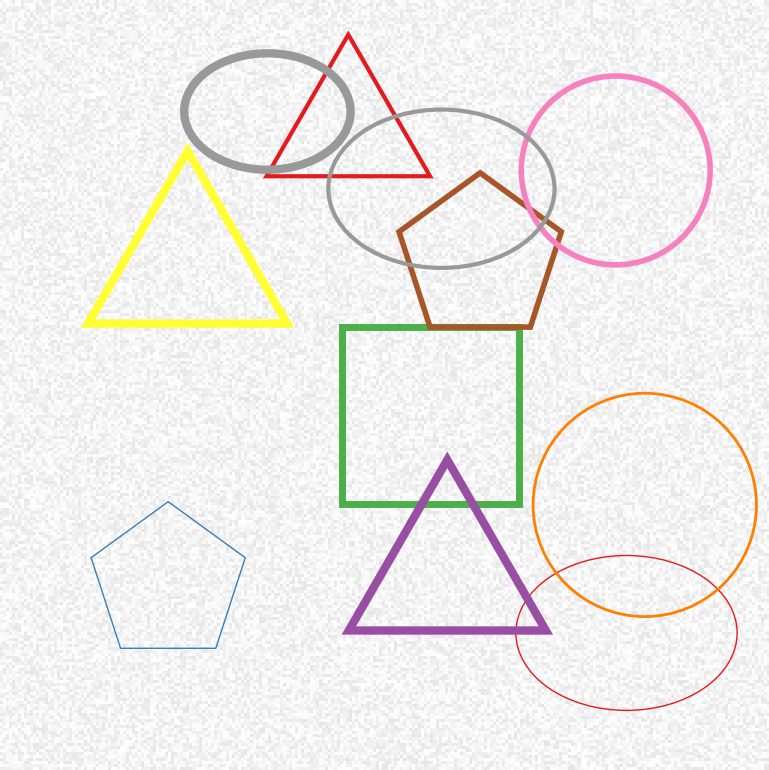[{"shape": "oval", "thickness": 0.5, "radius": 0.72, "center": [0.814, 0.178]}, {"shape": "triangle", "thickness": 1.5, "radius": 0.61, "center": [0.452, 0.832]}, {"shape": "pentagon", "thickness": 0.5, "radius": 0.53, "center": [0.218, 0.243]}, {"shape": "square", "thickness": 2.5, "radius": 0.57, "center": [0.559, 0.46]}, {"shape": "triangle", "thickness": 3, "radius": 0.74, "center": [0.581, 0.255]}, {"shape": "circle", "thickness": 1, "radius": 0.73, "center": [0.837, 0.344]}, {"shape": "triangle", "thickness": 3, "radius": 0.75, "center": [0.244, 0.654]}, {"shape": "pentagon", "thickness": 2, "radius": 0.55, "center": [0.624, 0.665]}, {"shape": "circle", "thickness": 2, "radius": 0.61, "center": [0.8, 0.779]}, {"shape": "oval", "thickness": 1.5, "radius": 0.73, "center": [0.573, 0.755]}, {"shape": "oval", "thickness": 3, "radius": 0.54, "center": [0.347, 0.855]}]